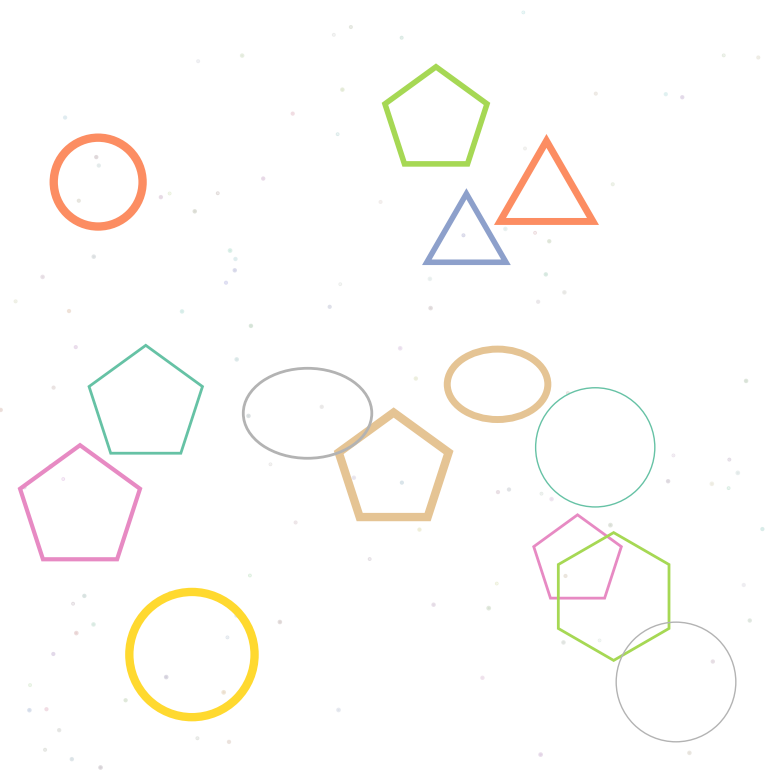[{"shape": "pentagon", "thickness": 1, "radius": 0.39, "center": [0.189, 0.474]}, {"shape": "circle", "thickness": 0.5, "radius": 0.39, "center": [0.773, 0.419]}, {"shape": "triangle", "thickness": 2.5, "radius": 0.35, "center": [0.71, 0.747]}, {"shape": "circle", "thickness": 3, "radius": 0.29, "center": [0.127, 0.764]}, {"shape": "triangle", "thickness": 2, "radius": 0.3, "center": [0.606, 0.689]}, {"shape": "pentagon", "thickness": 1, "radius": 0.3, "center": [0.75, 0.272]}, {"shape": "pentagon", "thickness": 1.5, "radius": 0.41, "center": [0.104, 0.34]}, {"shape": "pentagon", "thickness": 2, "radius": 0.35, "center": [0.566, 0.844]}, {"shape": "hexagon", "thickness": 1, "radius": 0.41, "center": [0.797, 0.225]}, {"shape": "circle", "thickness": 3, "radius": 0.41, "center": [0.249, 0.15]}, {"shape": "pentagon", "thickness": 3, "radius": 0.38, "center": [0.511, 0.389]}, {"shape": "oval", "thickness": 2.5, "radius": 0.33, "center": [0.646, 0.501]}, {"shape": "oval", "thickness": 1, "radius": 0.42, "center": [0.399, 0.463]}, {"shape": "circle", "thickness": 0.5, "radius": 0.39, "center": [0.878, 0.114]}]